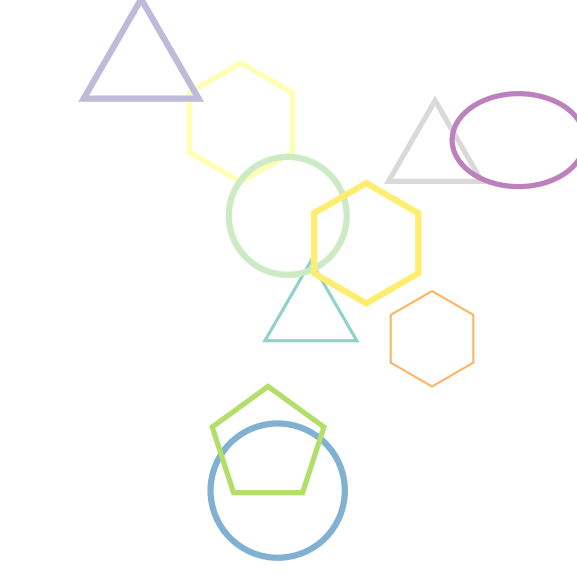[{"shape": "triangle", "thickness": 1.5, "radius": 0.46, "center": [0.538, 0.455]}, {"shape": "hexagon", "thickness": 2.5, "radius": 0.52, "center": [0.417, 0.787]}, {"shape": "triangle", "thickness": 3, "radius": 0.57, "center": [0.244, 0.886]}, {"shape": "circle", "thickness": 3, "radius": 0.58, "center": [0.481, 0.15]}, {"shape": "hexagon", "thickness": 1, "radius": 0.41, "center": [0.748, 0.412]}, {"shape": "pentagon", "thickness": 2.5, "radius": 0.51, "center": [0.464, 0.228]}, {"shape": "triangle", "thickness": 2.5, "radius": 0.47, "center": [0.753, 0.732]}, {"shape": "oval", "thickness": 2.5, "radius": 0.57, "center": [0.898, 0.756]}, {"shape": "circle", "thickness": 3, "radius": 0.51, "center": [0.498, 0.625]}, {"shape": "hexagon", "thickness": 3, "radius": 0.52, "center": [0.634, 0.578]}]